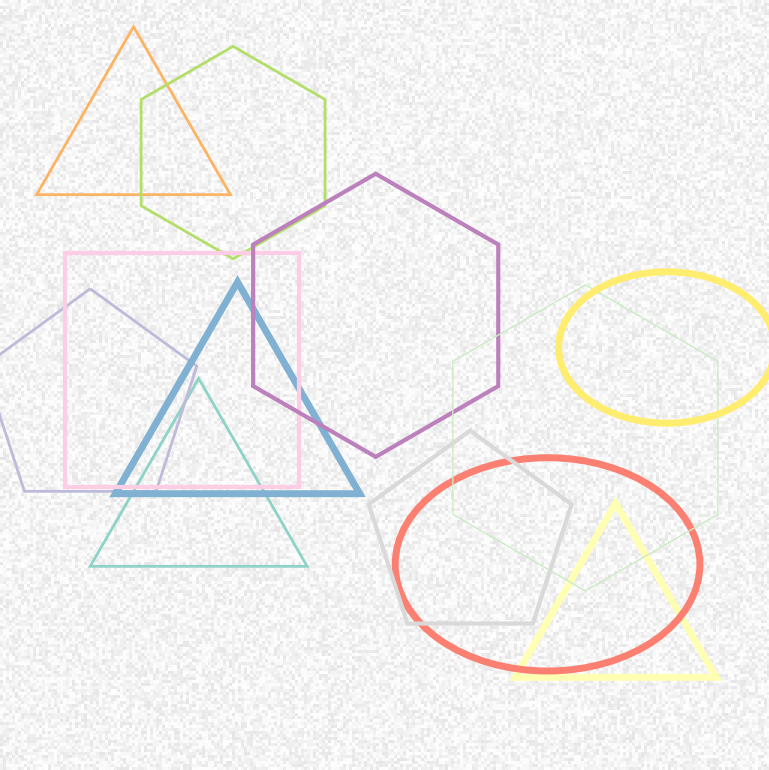[{"shape": "triangle", "thickness": 1, "radius": 0.81, "center": [0.258, 0.346]}, {"shape": "triangle", "thickness": 2.5, "radius": 0.75, "center": [0.8, 0.196]}, {"shape": "pentagon", "thickness": 1, "radius": 0.73, "center": [0.117, 0.48]}, {"shape": "oval", "thickness": 2.5, "radius": 0.99, "center": [0.711, 0.267]}, {"shape": "triangle", "thickness": 2.5, "radius": 0.92, "center": [0.309, 0.45]}, {"shape": "triangle", "thickness": 1, "radius": 0.73, "center": [0.173, 0.82]}, {"shape": "hexagon", "thickness": 1, "radius": 0.69, "center": [0.303, 0.802]}, {"shape": "square", "thickness": 1.5, "radius": 0.76, "center": [0.236, 0.519]}, {"shape": "pentagon", "thickness": 1.5, "radius": 0.69, "center": [0.611, 0.302]}, {"shape": "hexagon", "thickness": 1.5, "radius": 0.92, "center": [0.488, 0.591]}, {"shape": "hexagon", "thickness": 0.5, "radius": 0.99, "center": [0.76, 0.431]}, {"shape": "oval", "thickness": 2.5, "radius": 0.7, "center": [0.866, 0.549]}]